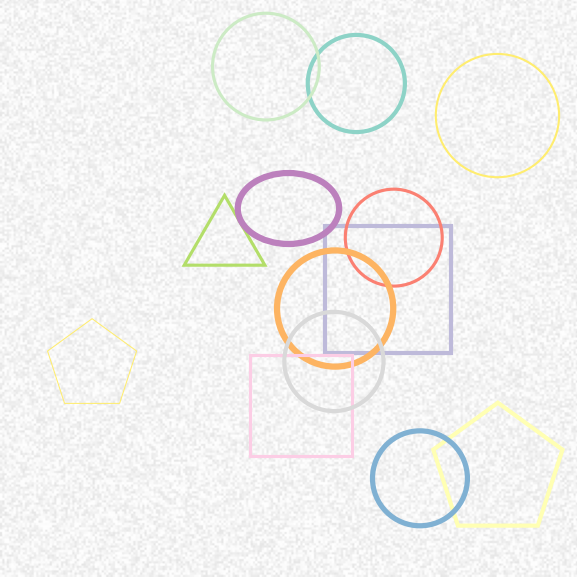[{"shape": "circle", "thickness": 2, "radius": 0.42, "center": [0.617, 0.855]}, {"shape": "pentagon", "thickness": 2, "radius": 0.59, "center": [0.862, 0.184]}, {"shape": "square", "thickness": 2, "radius": 0.55, "center": [0.672, 0.497]}, {"shape": "circle", "thickness": 1.5, "radius": 0.42, "center": [0.682, 0.588]}, {"shape": "circle", "thickness": 2.5, "radius": 0.41, "center": [0.727, 0.171]}, {"shape": "circle", "thickness": 3, "radius": 0.5, "center": [0.58, 0.465]}, {"shape": "triangle", "thickness": 1.5, "radius": 0.4, "center": [0.389, 0.58]}, {"shape": "square", "thickness": 1.5, "radius": 0.44, "center": [0.521, 0.297]}, {"shape": "circle", "thickness": 2, "radius": 0.43, "center": [0.578, 0.373]}, {"shape": "oval", "thickness": 3, "radius": 0.44, "center": [0.499, 0.638]}, {"shape": "circle", "thickness": 1.5, "radius": 0.46, "center": [0.46, 0.884]}, {"shape": "circle", "thickness": 1, "radius": 0.53, "center": [0.861, 0.799]}, {"shape": "pentagon", "thickness": 0.5, "radius": 0.41, "center": [0.159, 0.366]}]